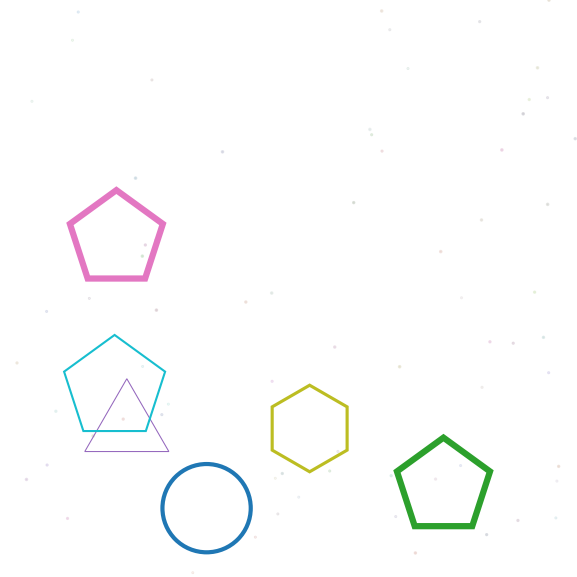[{"shape": "circle", "thickness": 2, "radius": 0.38, "center": [0.358, 0.119]}, {"shape": "pentagon", "thickness": 3, "radius": 0.42, "center": [0.768, 0.157]}, {"shape": "triangle", "thickness": 0.5, "radius": 0.42, "center": [0.22, 0.259]}, {"shape": "pentagon", "thickness": 3, "radius": 0.42, "center": [0.202, 0.585]}, {"shape": "hexagon", "thickness": 1.5, "radius": 0.37, "center": [0.536, 0.257]}, {"shape": "pentagon", "thickness": 1, "radius": 0.46, "center": [0.198, 0.327]}]